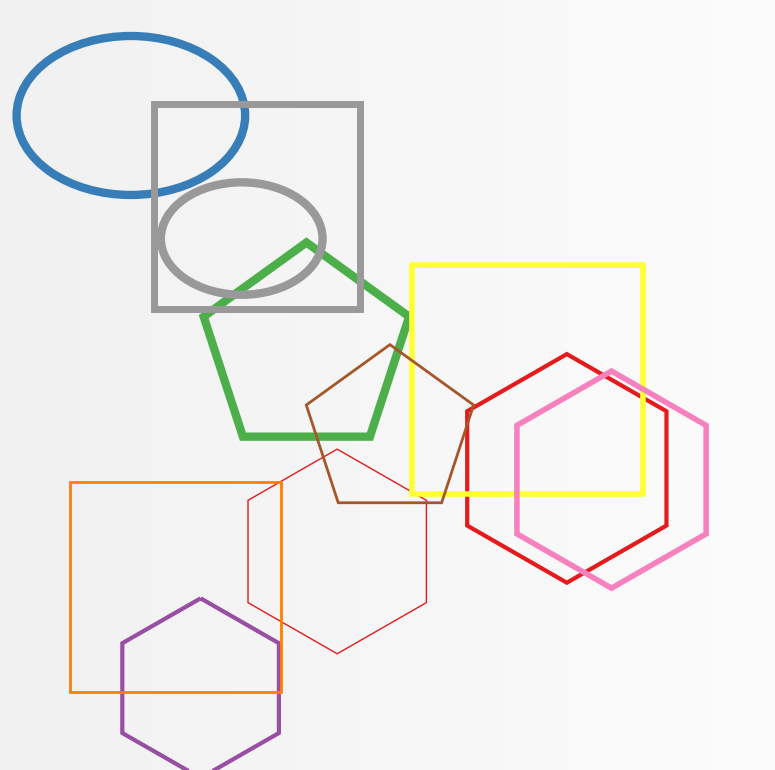[{"shape": "hexagon", "thickness": 0.5, "radius": 0.66, "center": [0.435, 0.284]}, {"shape": "hexagon", "thickness": 1.5, "radius": 0.74, "center": [0.731, 0.392]}, {"shape": "oval", "thickness": 3, "radius": 0.74, "center": [0.169, 0.85]}, {"shape": "pentagon", "thickness": 3, "radius": 0.7, "center": [0.395, 0.546]}, {"shape": "hexagon", "thickness": 1.5, "radius": 0.58, "center": [0.259, 0.106]}, {"shape": "square", "thickness": 1, "radius": 0.68, "center": [0.227, 0.238]}, {"shape": "square", "thickness": 2, "radius": 0.74, "center": [0.681, 0.507]}, {"shape": "pentagon", "thickness": 1, "radius": 0.57, "center": [0.503, 0.439]}, {"shape": "hexagon", "thickness": 2, "radius": 0.7, "center": [0.789, 0.377]}, {"shape": "oval", "thickness": 3, "radius": 0.52, "center": [0.312, 0.69]}, {"shape": "square", "thickness": 2.5, "radius": 0.66, "center": [0.331, 0.732]}]